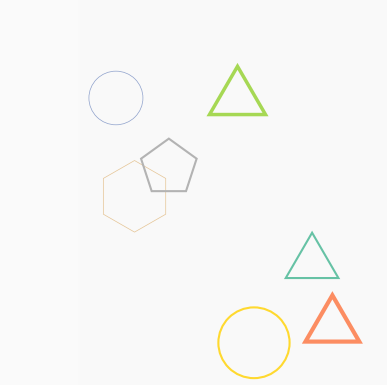[{"shape": "triangle", "thickness": 1.5, "radius": 0.39, "center": [0.805, 0.317]}, {"shape": "triangle", "thickness": 3, "radius": 0.4, "center": [0.858, 0.153]}, {"shape": "circle", "thickness": 0.5, "radius": 0.35, "center": [0.299, 0.745]}, {"shape": "triangle", "thickness": 2.5, "radius": 0.42, "center": [0.613, 0.744]}, {"shape": "circle", "thickness": 1.5, "radius": 0.46, "center": [0.655, 0.11]}, {"shape": "hexagon", "thickness": 0.5, "radius": 0.46, "center": [0.347, 0.49]}, {"shape": "pentagon", "thickness": 1.5, "radius": 0.38, "center": [0.436, 0.565]}]